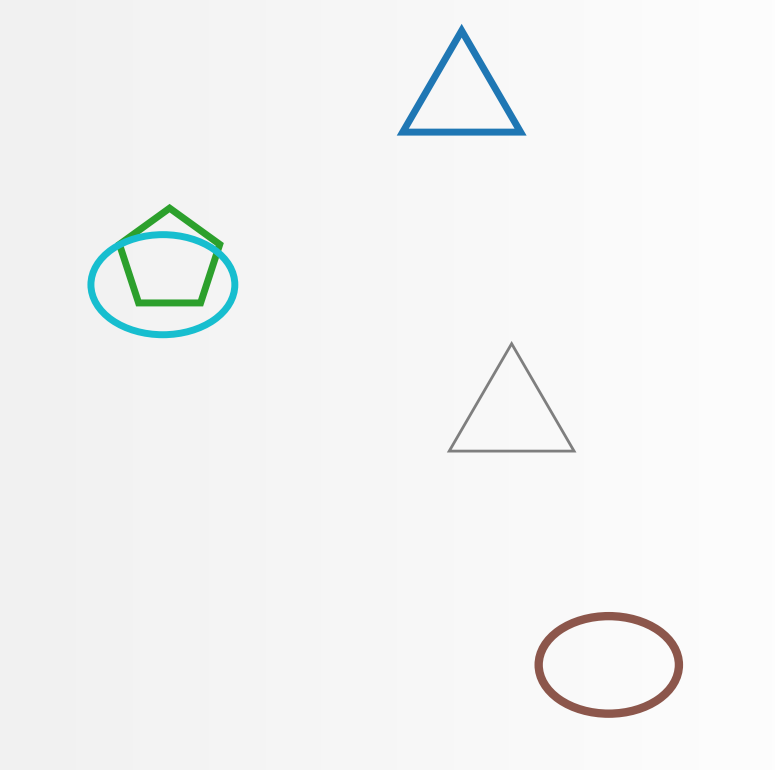[{"shape": "triangle", "thickness": 2.5, "radius": 0.44, "center": [0.596, 0.872]}, {"shape": "pentagon", "thickness": 2.5, "radius": 0.34, "center": [0.219, 0.662]}, {"shape": "oval", "thickness": 3, "radius": 0.45, "center": [0.786, 0.136]}, {"shape": "triangle", "thickness": 1, "radius": 0.46, "center": [0.66, 0.461]}, {"shape": "oval", "thickness": 2.5, "radius": 0.46, "center": [0.21, 0.63]}]